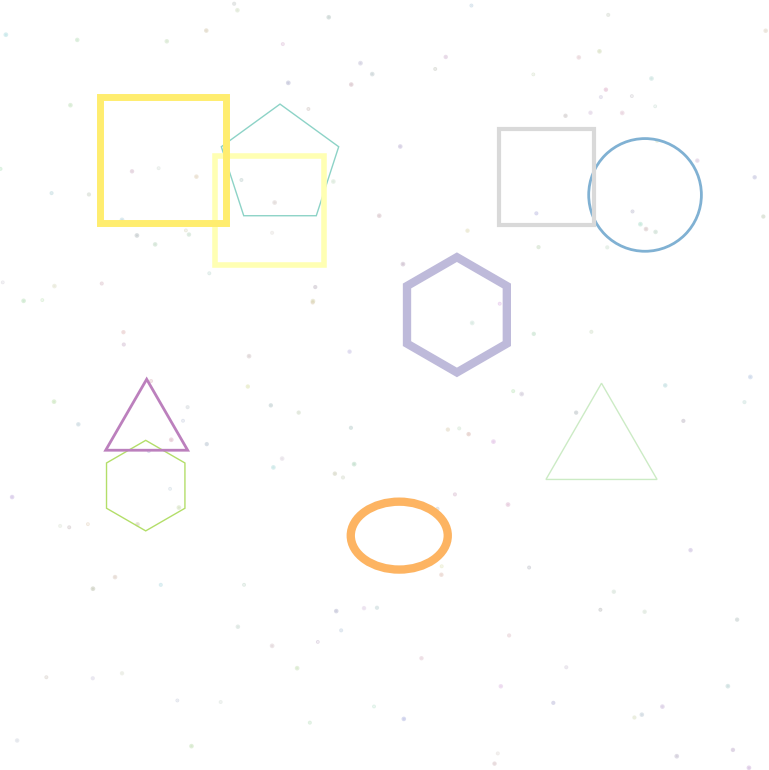[{"shape": "pentagon", "thickness": 0.5, "radius": 0.4, "center": [0.364, 0.785]}, {"shape": "square", "thickness": 2, "radius": 0.35, "center": [0.351, 0.727]}, {"shape": "hexagon", "thickness": 3, "radius": 0.37, "center": [0.593, 0.591]}, {"shape": "circle", "thickness": 1, "radius": 0.37, "center": [0.838, 0.747]}, {"shape": "oval", "thickness": 3, "radius": 0.31, "center": [0.519, 0.304]}, {"shape": "hexagon", "thickness": 0.5, "radius": 0.29, "center": [0.189, 0.369]}, {"shape": "square", "thickness": 1.5, "radius": 0.31, "center": [0.71, 0.77]}, {"shape": "triangle", "thickness": 1, "radius": 0.31, "center": [0.19, 0.446]}, {"shape": "triangle", "thickness": 0.5, "radius": 0.42, "center": [0.781, 0.419]}, {"shape": "square", "thickness": 2.5, "radius": 0.41, "center": [0.212, 0.793]}]